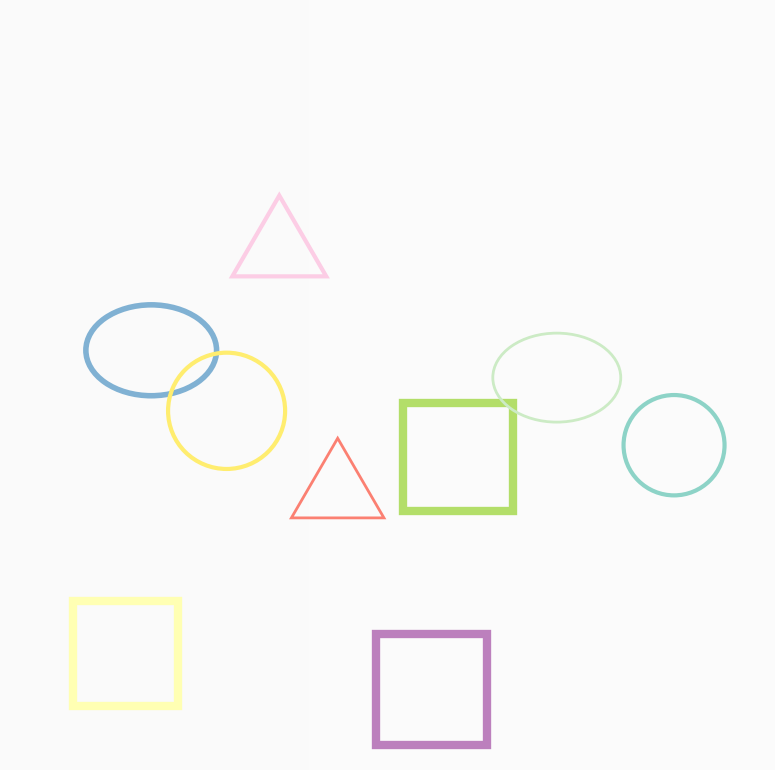[{"shape": "circle", "thickness": 1.5, "radius": 0.33, "center": [0.87, 0.422]}, {"shape": "square", "thickness": 3, "radius": 0.34, "center": [0.162, 0.151]}, {"shape": "triangle", "thickness": 1, "radius": 0.34, "center": [0.436, 0.362]}, {"shape": "oval", "thickness": 2, "radius": 0.42, "center": [0.195, 0.545]}, {"shape": "square", "thickness": 3, "radius": 0.35, "center": [0.591, 0.407]}, {"shape": "triangle", "thickness": 1.5, "radius": 0.35, "center": [0.36, 0.676]}, {"shape": "square", "thickness": 3, "radius": 0.36, "center": [0.557, 0.105]}, {"shape": "oval", "thickness": 1, "radius": 0.41, "center": [0.718, 0.51]}, {"shape": "circle", "thickness": 1.5, "radius": 0.38, "center": [0.292, 0.466]}]